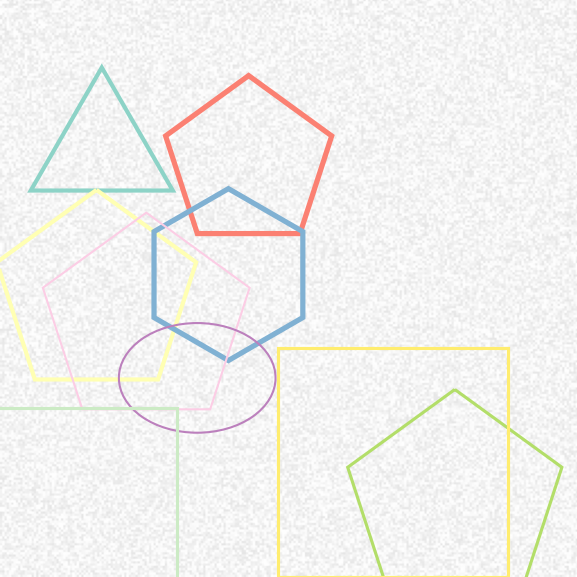[{"shape": "triangle", "thickness": 2, "radius": 0.71, "center": [0.176, 0.74]}, {"shape": "pentagon", "thickness": 2, "radius": 0.91, "center": [0.167, 0.489]}, {"shape": "pentagon", "thickness": 2.5, "radius": 0.76, "center": [0.431, 0.717]}, {"shape": "hexagon", "thickness": 2.5, "radius": 0.74, "center": [0.396, 0.524]}, {"shape": "pentagon", "thickness": 1.5, "radius": 0.97, "center": [0.788, 0.13]}, {"shape": "pentagon", "thickness": 1, "radius": 0.94, "center": [0.253, 0.443]}, {"shape": "oval", "thickness": 1, "radius": 0.68, "center": [0.341, 0.345]}, {"shape": "square", "thickness": 1.5, "radius": 0.89, "center": [0.13, 0.115]}, {"shape": "square", "thickness": 1.5, "radius": 0.99, "center": [0.681, 0.198]}]